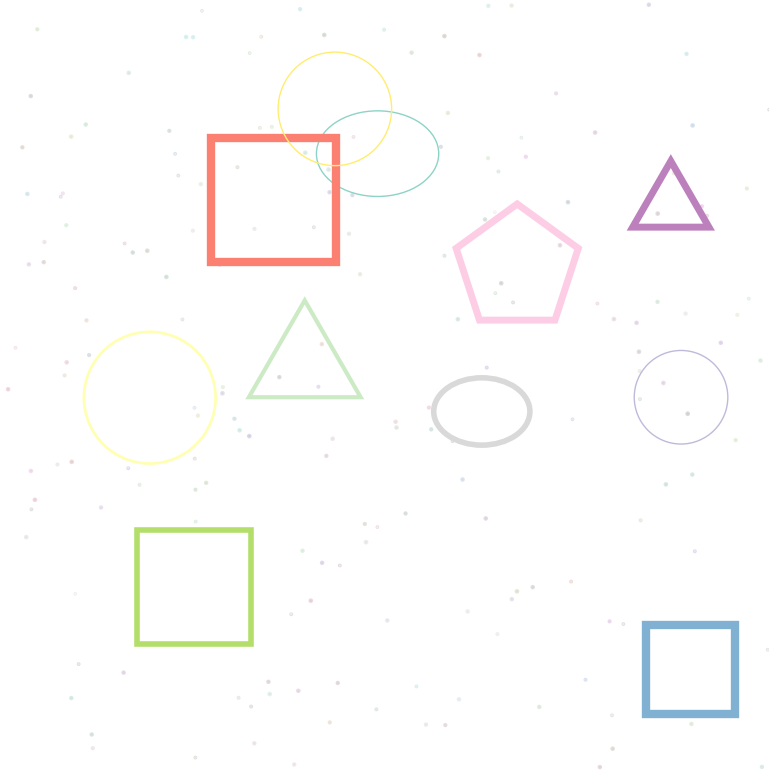[{"shape": "oval", "thickness": 0.5, "radius": 0.4, "center": [0.49, 0.8]}, {"shape": "circle", "thickness": 1, "radius": 0.43, "center": [0.194, 0.484]}, {"shape": "circle", "thickness": 0.5, "radius": 0.3, "center": [0.884, 0.484]}, {"shape": "square", "thickness": 3, "radius": 0.41, "center": [0.355, 0.74]}, {"shape": "square", "thickness": 3, "radius": 0.29, "center": [0.897, 0.131]}, {"shape": "square", "thickness": 2, "radius": 0.37, "center": [0.251, 0.237]}, {"shape": "pentagon", "thickness": 2.5, "radius": 0.42, "center": [0.672, 0.652]}, {"shape": "oval", "thickness": 2, "radius": 0.31, "center": [0.626, 0.466]}, {"shape": "triangle", "thickness": 2.5, "radius": 0.29, "center": [0.871, 0.734]}, {"shape": "triangle", "thickness": 1.5, "radius": 0.42, "center": [0.396, 0.526]}, {"shape": "circle", "thickness": 0.5, "radius": 0.37, "center": [0.435, 0.859]}]